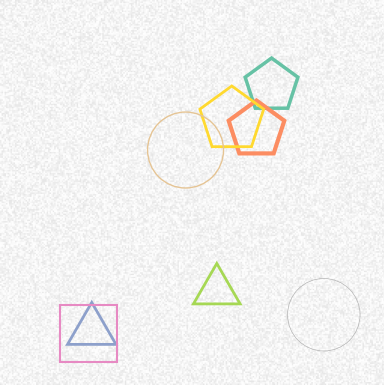[{"shape": "pentagon", "thickness": 2.5, "radius": 0.36, "center": [0.705, 0.777]}, {"shape": "pentagon", "thickness": 3, "radius": 0.38, "center": [0.666, 0.663]}, {"shape": "triangle", "thickness": 2, "radius": 0.36, "center": [0.238, 0.142]}, {"shape": "square", "thickness": 1.5, "radius": 0.37, "center": [0.229, 0.133]}, {"shape": "triangle", "thickness": 2, "radius": 0.35, "center": [0.563, 0.246]}, {"shape": "pentagon", "thickness": 2, "radius": 0.44, "center": [0.602, 0.69]}, {"shape": "circle", "thickness": 1, "radius": 0.49, "center": [0.482, 0.61]}, {"shape": "circle", "thickness": 0.5, "radius": 0.47, "center": [0.841, 0.182]}]